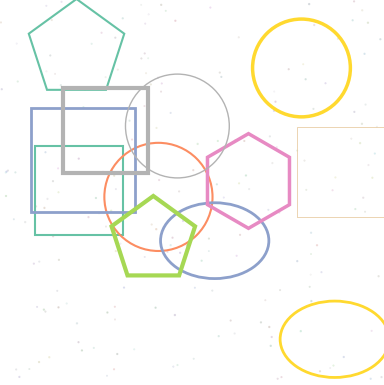[{"shape": "pentagon", "thickness": 1.5, "radius": 0.65, "center": [0.199, 0.872]}, {"shape": "square", "thickness": 1.5, "radius": 0.57, "center": [0.205, 0.505]}, {"shape": "circle", "thickness": 1.5, "radius": 0.7, "center": [0.412, 0.489]}, {"shape": "square", "thickness": 2, "radius": 0.68, "center": [0.216, 0.585]}, {"shape": "oval", "thickness": 2, "radius": 0.7, "center": [0.558, 0.375]}, {"shape": "hexagon", "thickness": 2.5, "radius": 0.61, "center": [0.645, 0.53]}, {"shape": "pentagon", "thickness": 3, "radius": 0.57, "center": [0.398, 0.377]}, {"shape": "circle", "thickness": 2.5, "radius": 0.63, "center": [0.783, 0.823]}, {"shape": "oval", "thickness": 2, "radius": 0.71, "center": [0.869, 0.119]}, {"shape": "square", "thickness": 0.5, "radius": 0.59, "center": [0.889, 0.553]}, {"shape": "square", "thickness": 3, "radius": 0.55, "center": [0.273, 0.66]}, {"shape": "circle", "thickness": 1, "radius": 0.67, "center": [0.461, 0.673]}]